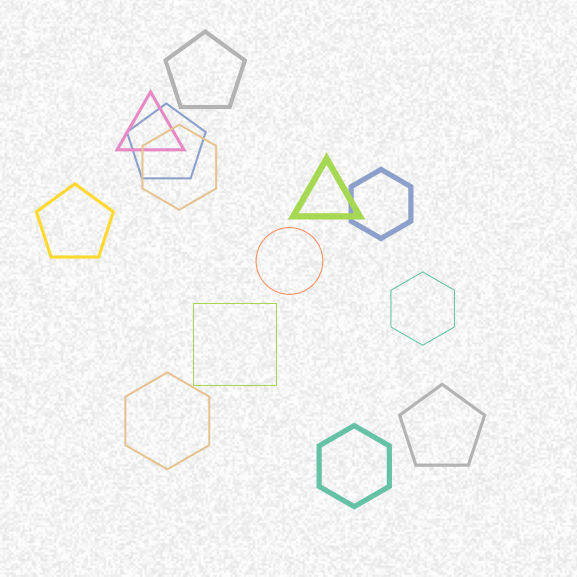[{"shape": "hexagon", "thickness": 2.5, "radius": 0.35, "center": [0.613, 0.192]}, {"shape": "hexagon", "thickness": 0.5, "radius": 0.32, "center": [0.732, 0.465]}, {"shape": "circle", "thickness": 0.5, "radius": 0.29, "center": [0.501, 0.547]}, {"shape": "hexagon", "thickness": 2.5, "radius": 0.3, "center": [0.66, 0.646]}, {"shape": "pentagon", "thickness": 1, "radius": 0.36, "center": [0.288, 0.748]}, {"shape": "triangle", "thickness": 1.5, "radius": 0.33, "center": [0.261, 0.773]}, {"shape": "square", "thickness": 0.5, "radius": 0.36, "center": [0.406, 0.403]}, {"shape": "triangle", "thickness": 3, "radius": 0.33, "center": [0.566, 0.658]}, {"shape": "pentagon", "thickness": 1.5, "radius": 0.35, "center": [0.13, 0.611]}, {"shape": "hexagon", "thickness": 1, "radius": 0.37, "center": [0.31, 0.71]}, {"shape": "hexagon", "thickness": 1, "radius": 0.42, "center": [0.29, 0.27]}, {"shape": "pentagon", "thickness": 1.5, "radius": 0.39, "center": [0.766, 0.256]}, {"shape": "pentagon", "thickness": 2, "radius": 0.36, "center": [0.355, 0.872]}]